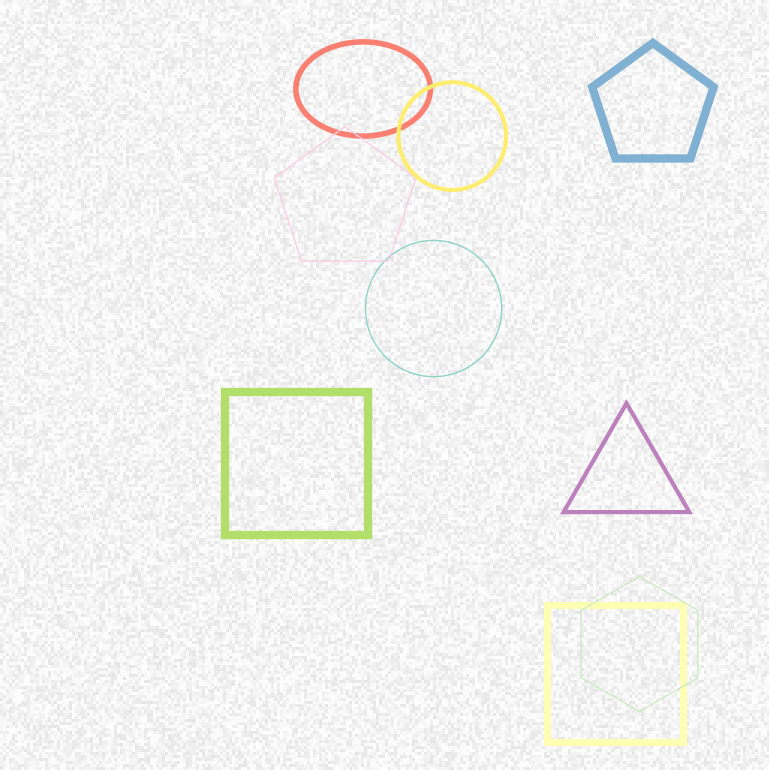[{"shape": "circle", "thickness": 0.5, "radius": 0.44, "center": [0.563, 0.599]}, {"shape": "square", "thickness": 2.5, "radius": 0.44, "center": [0.799, 0.125]}, {"shape": "oval", "thickness": 2, "radius": 0.44, "center": [0.472, 0.884]}, {"shape": "pentagon", "thickness": 3, "radius": 0.41, "center": [0.848, 0.861]}, {"shape": "square", "thickness": 3, "radius": 0.47, "center": [0.385, 0.398]}, {"shape": "pentagon", "thickness": 0.5, "radius": 0.48, "center": [0.448, 0.739]}, {"shape": "triangle", "thickness": 1.5, "radius": 0.47, "center": [0.814, 0.382]}, {"shape": "hexagon", "thickness": 0.5, "radius": 0.44, "center": [0.83, 0.164]}, {"shape": "circle", "thickness": 1.5, "radius": 0.35, "center": [0.587, 0.823]}]